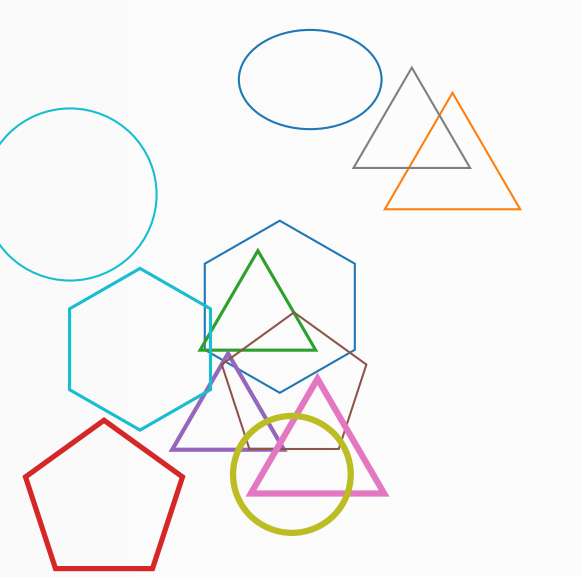[{"shape": "oval", "thickness": 1, "radius": 0.61, "center": [0.534, 0.861]}, {"shape": "hexagon", "thickness": 1, "radius": 0.75, "center": [0.481, 0.468]}, {"shape": "triangle", "thickness": 1, "radius": 0.67, "center": [0.778, 0.704]}, {"shape": "triangle", "thickness": 1.5, "radius": 0.57, "center": [0.444, 0.45]}, {"shape": "pentagon", "thickness": 2.5, "radius": 0.71, "center": [0.179, 0.129]}, {"shape": "triangle", "thickness": 2, "radius": 0.56, "center": [0.392, 0.276]}, {"shape": "pentagon", "thickness": 1, "radius": 0.65, "center": [0.506, 0.327]}, {"shape": "triangle", "thickness": 3, "radius": 0.66, "center": [0.546, 0.211]}, {"shape": "triangle", "thickness": 1, "radius": 0.58, "center": [0.708, 0.766]}, {"shape": "circle", "thickness": 3, "radius": 0.51, "center": [0.502, 0.178]}, {"shape": "hexagon", "thickness": 1.5, "radius": 0.7, "center": [0.241, 0.394]}, {"shape": "circle", "thickness": 1, "radius": 0.75, "center": [0.12, 0.662]}]